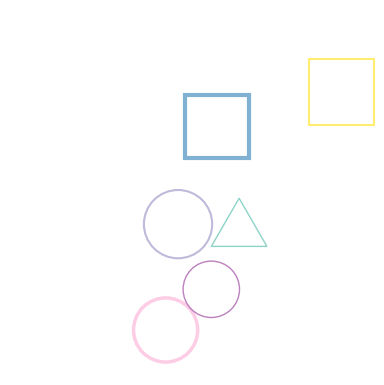[{"shape": "triangle", "thickness": 1, "radius": 0.42, "center": [0.621, 0.402]}, {"shape": "circle", "thickness": 1.5, "radius": 0.44, "center": [0.462, 0.418]}, {"shape": "square", "thickness": 3, "radius": 0.41, "center": [0.564, 0.671]}, {"shape": "circle", "thickness": 2.5, "radius": 0.42, "center": [0.43, 0.143]}, {"shape": "circle", "thickness": 1, "radius": 0.37, "center": [0.549, 0.249]}, {"shape": "square", "thickness": 1.5, "radius": 0.43, "center": [0.887, 0.762]}]